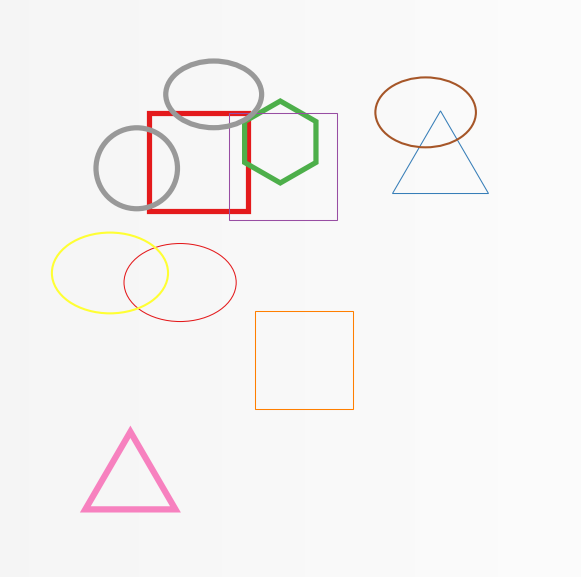[{"shape": "oval", "thickness": 0.5, "radius": 0.48, "center": [0.31, 0.51]}, {"shape": "square", "thickness": 2.5, "radius": 0.42, "center": [0.342, 0.719]}, {"shape": "triangle", "thickness": 0.5, "radius": 0.48, "center": [0.758, 0.712]}, {"shape": "hexagon", "thickness": 2.5, "radius": 0.35, "center": [0.482, 0.753]}, {"shape": "square", "thickness": 0.5, "radius": 0.46, "center": [0.487, 0.711]}, {"shape": "square", "thickness": 0.5, "radius": 0.42, "center": [0.523, 0.376]}, {"shape": "oval", "thickness": 1, "radius": 0.5, "center": [0.189, 0.526]}, {"shape": "oval", "thickness": 1, "radius": 0.43, "center": [0.732, 0.805]}, {"shape": "triangle", "thickness": 3, "radius": 0.45, "center": [0.224, 0.162]}, {"shape": "oval", "thickness": 2.5, "radius": 0.41, "center": [0.368, 0.836]}, {"shape": "circle", "thickness": 2.5, "radius": 0.35, "center": [0.235, 0.708]}]